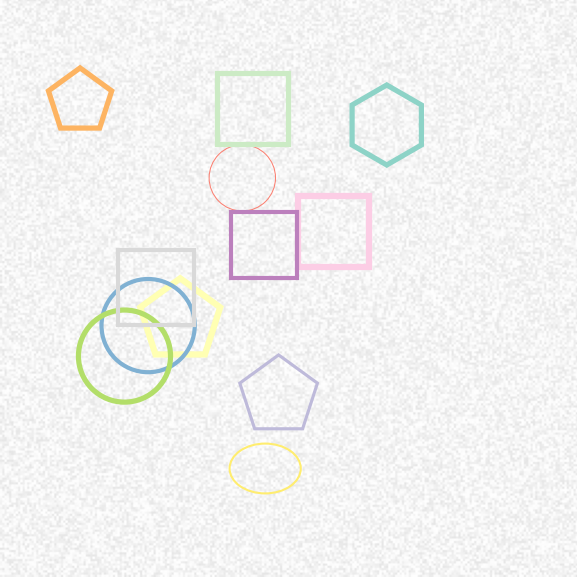[{"shape": "hexagon", "thickness": 2.5, "radius": 0.35, "center": [0.67, 0.783]}, {"shape": "pentagon", "thickness": 3, "radius": 0.36, "center": [0.312, 0.444]}, {"shape": "pentagon", "thickness": 1.5, "radius": 0.35, "center": [0.482, 0.314]}, {"shape": "circle", "thickness": 0.5, "radius": 0.29, "center": [0.42, 0.691]}, {"shape": "circle", "thickness": 2, "radius": 0.4, "center": [0.256, 0.435]}, {"shape": "pentagon", "thickness": 2.5, "radius": 0.29, "center": [0.139, 0.824]}, {"shape": "circle", "thickness": 2.5, "radius": 0.4, "center": [0.216, 0.383]}, {"shape": "square", "thickness": 3, "radius": 0.31, "center": [0.577, 0.599]}, {"shape": "square", "thickness": 2, "radius": 0.33, "center": [0.271, 0.501]}, {"shape": "square", "thickness": 2, "radius": 0.29, "center": [0.457, 0.575]}, {"shape": "square", "thickness": 2.5, "radius": 0.31, "center": [0.437, 0.811]}, {"shape": "oval", "thickness": 1, "radius": 0.31, "center": [0.459, 0.188]}]